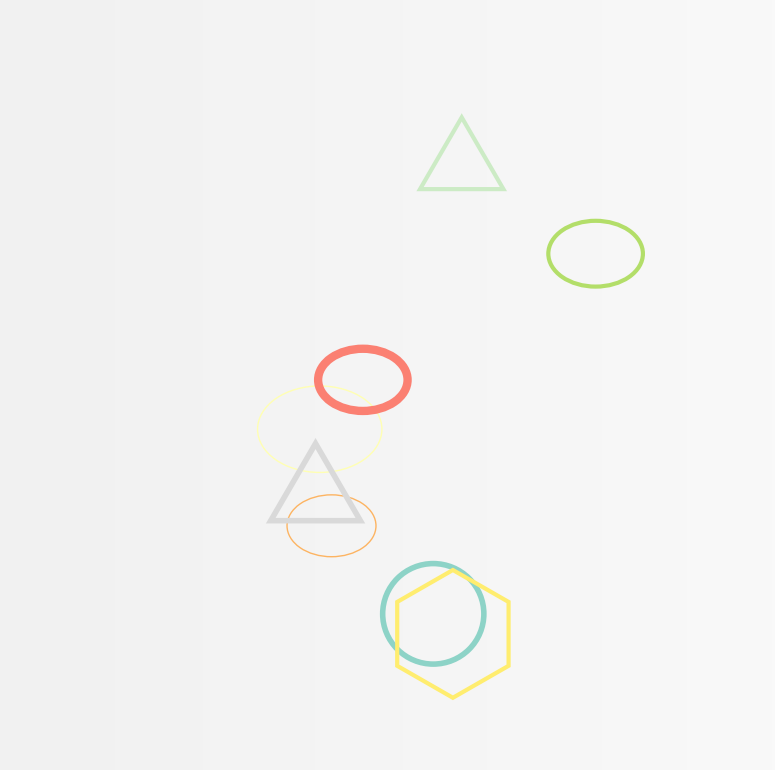[{"shape": "circle", "thickness": 2, "radius": 0.33, "center": [0.559, 0.203]}, {"shape": "oval", "thickness": 0.5, "radius": 0.4, "center": [0.413, 0.443]}, {"shape": "oval", "thickness": 3, "radius": 0.29, "center": [0.468, 0.507]}, {"shape": "oval", "thickness": 0.5, "radius": 0.29, "center": [0.428, 0.317]}, {"shape": "oval", "thickness": 1.5, "radius": 0.31, "center": [0.769, 0.671]}, {"shape": "triangle", "thickness": 2, "radius": 0.33, "center": [0.407, 0.357]}, {"shape": "triangle", "thickness": 1.5, "radius": 0.31, "center": [0.596, 0.785]}, {"shape": "hexagon", "thickness": 1.5, "radius": 0.41, "center": [0.584, 0.177]}]